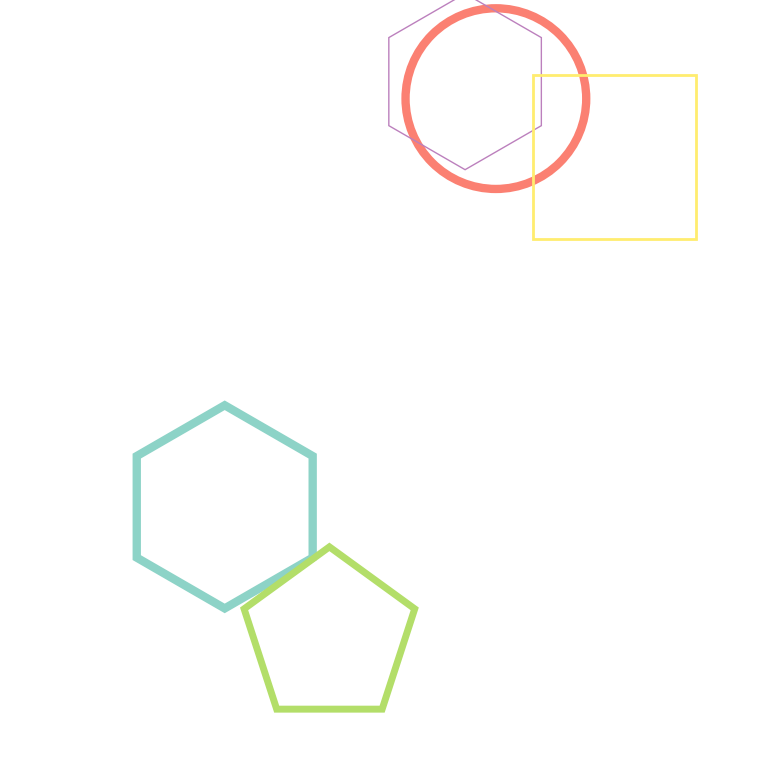[{"shape": "hexagon", "thickness": 3, "radius": 0.66, "center": [0.292, 0.342]}, {"shape": "circle", "thickness": 3, "radius": 0.59, "center": [0.644, 0.872]}, {"shape": "pentagon", "thickness": 2.5, "radius": 0.58, "center": [0.428, 0.173]}, {"shape": "hexagon", "thickness": 0.5, "radius": 0.57, "center": [0.604, 0.894]}, {"shape": "square", "thickness": 1, "radius": 0.53, "center": [0.798, 0.796]}]